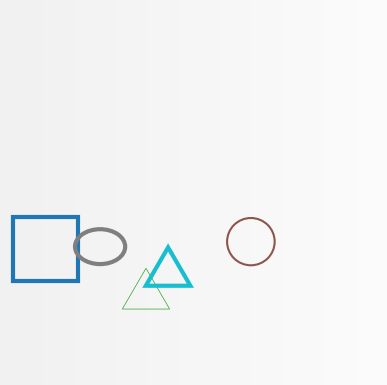[{"shape": "square", "thickness": 3, "radius": 0.42, "center": [0.117, 0.354]}, {"shape": "triangle", "thickness": 0.5, "radius": 0.35, "center": [0.377, 0.233]}, {"shape": "circle", "thickness": 1.5, "radius": 0.31, "center": [0.647, 0.372]}, {"shape": "oval", "thickness": 3, "radius": 0.32, "center": [0.258, 0.359]}, {"shape": "triangle", "thickness": 3, "radius": 0.33, "center": [0.434, 0.291]}]